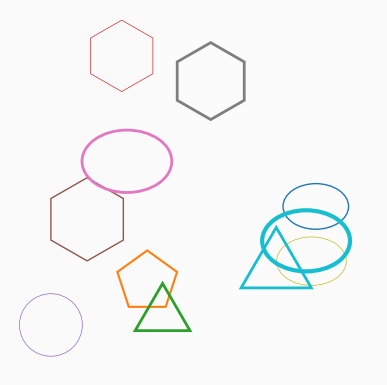[{"shape": "oval", "thickness": 1, "radius": 0.42, "center": [0.815, 0.464]}, {"shape": "pentagon", "thickness": 1.5, "radius": 0.4, "center": [0.38, 0.269]}, {"shape": "triangle", "thickness": 2, "radius": 0.41, "center": [0.42, 0.182]}, {"shape": "hexagon", "thickness": 0.5, "radius": 0.46, "center": [0.314, 0.855]}, {"shape": "circle", "thickness": 0.5, "radius": 0.41, "center": [0.131, 0.156]}, {"shape": "hexagon", "thickness": 1, "radius": 0.54, "center": [0.225, 0.43]}, {"shape": "oval", "thickness": 2, "radius": 0.58, "center": [0.327, 0.581]}, {"shape": "hexagon", "thickness": 2, "radius": 0.5, "center": [0.544, 0.789]}, {"shape": "oval", "thickness": 0.5, "radius": 0.45, "center": [0.804, 0.322]}, {"shape": "oval", "thickness": 3, "radius": 0.57, "center": [0.79, 0.374]}, {"shape": "triangle", "thickness": 2, "radius": 0.52, "center": [0.713, 0.305]}]